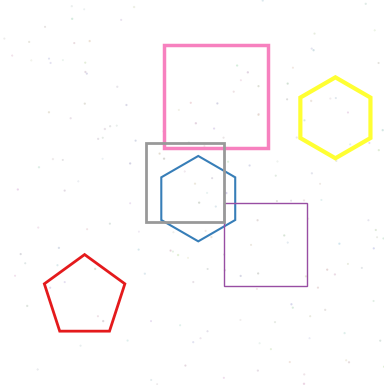[{"shape": "pentagon", "thickness": 2, "radius": 0.55, "center": [0.22, 0.229]}, {"shape": "hexagon", "thickness": 1.5, "radius": 0.55, "center": [0.515, 0.484]}, {"shape": "square", "thickness": 1, "radius": 0.54, "center": [0.689, 0.364]}, {"shape": "hexagon", "thickness": 3, "radius": 0.53, "center": [0.871, 0.694]}, {"shape": "square", "thickness": 2.5, "radius": 0.67, "center": [0.562, 0.749]}, {"shape": "square", "thickness": 2, "radius": 0.51, "center": [0.48, 0.525]}]